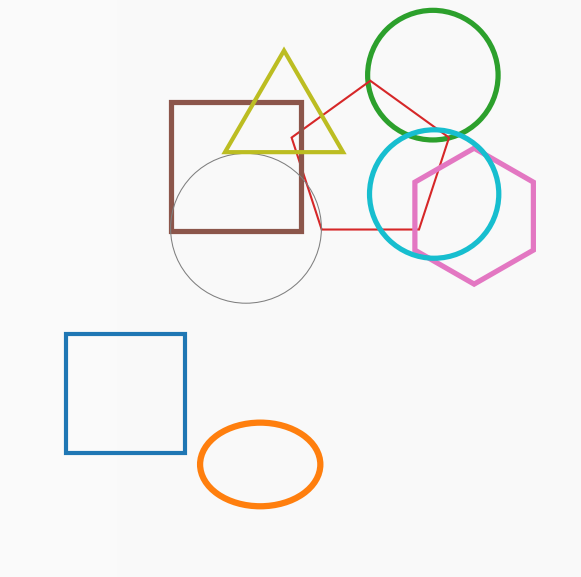[{"shape": "square", "thickness": 2, "radius": 0.51, "center": [0.216, 0.318]}, {"shape": "oval", "thickness": 3, "radius": 0.52, "center": [0.448, 0.195]}, {"shape": "circle", "thickness": 2.5, "radius": 0.56, "center": [0.745, 0.869]}, {"shape": "pentagon", "thickness": 1, "radius": 0.71, "center": [0.637, 0.717]}, {"shape": "square", "thickness": 2.5, "radius": 0.56, "center": [0.406, 0.712]}, {"shape": "hexagon", "thickness": 2.5, "radius": 0.59, "center": [0.816, 0.625]}, {"shape": "circle", "thickness": 0.5, "radius": 0.65, "center": [0.423, 0.604]}, {"shape": "triangle", "thickness": 2, "radius": 0.59, "center": [0.489, 0.794]}, {"shape": "circle", "thickness": 2.5, "radius": 0.56, "center": [0.747, 0.663]}]